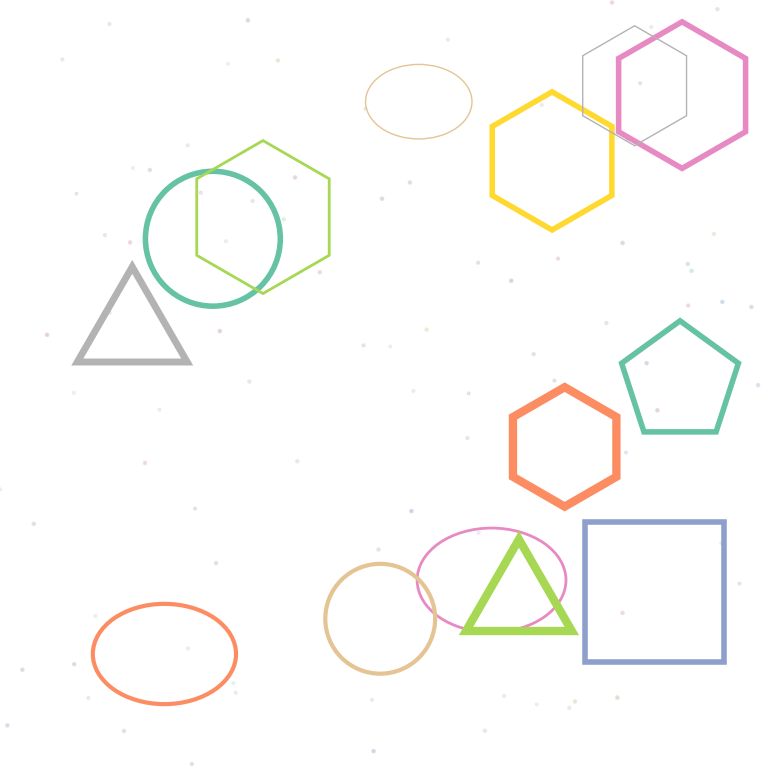[{"shape": "pentagon", "thickness": 2, "radius": 0.4, "center": [0.883, 0.504]}, {"shape": "circle", "thickness": 2, "radius": 0.44, "center": [0.276, 0.69]}, {"shape": "oval", "thickness": 1.5, "radius": 0.47, "center": [0.214, 0.151]}, {"shape": "hexagon", "thickness": 3, "radius": 0.39, "center": [0.733, 0.42]}, {"shape": "square", "thickness": 2, "radius": 0.45, "center": [0.85, 0.231]}, {"shape": "oval", "thickness": 1, "radius": 0.48, "center": [0.638, 0.247]}, {"shape": "hexagon", "thickness": 2, "radius": 0.48, "center": [0.886, 0.876]}, {"shape": "hexagon", "thickness": 1, "radius": 0.5, "center": [0.342, 0.718]}, {"shape": "triangle", "thickness": 3, "radius": 0.4, "center": [0.674, 0.22]}, {"shape": "hexagon", "thickness": 2, "radius": 0.45, "center": [0.717, 0.791]}, {"shape": "circle", "thickness": 1.5, "radius": 0.36, "center": [0.494, 0.196]}, {"shape": "oval", "thickness": 0.5, "radius": 0.35, "center": [0.544, 0.868]}, {"shape": "triangle", "thickness": 2.5, "radius": 0.41, "center": [0.172, 0.571]}, {"shape": "hexagon", "thickness": 0.5, "radius": 0.39, "center": [0.824, 0.889]}]